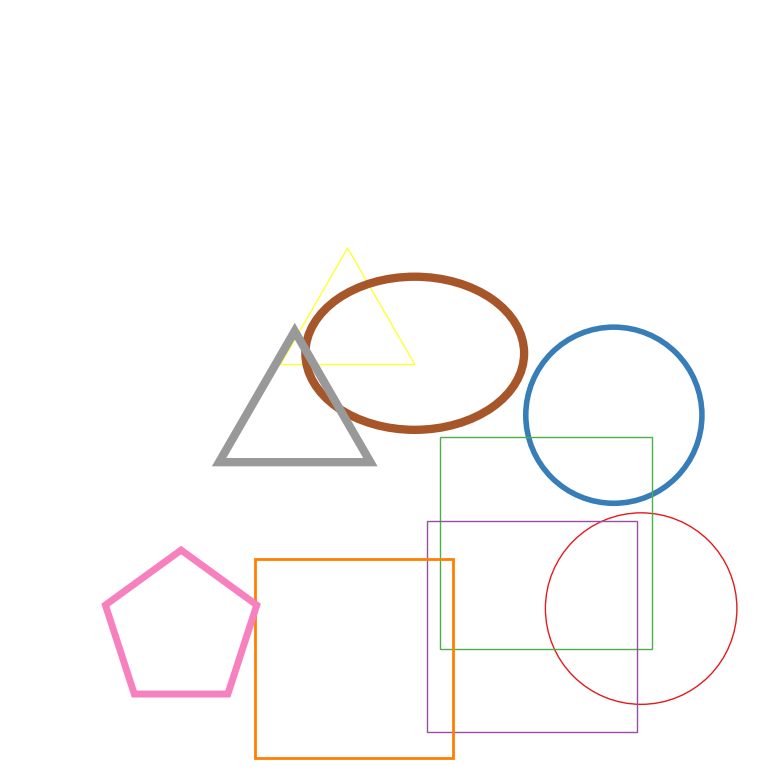[{"shape": "circle", "thickness": 0.5, "radius": 0.62, "center": [0.833, 0.21]}, {"shape": "circle", "thickness": 2, "radius": 0.57, "center": [0.797, 0.461]}, {"shape": "square", "thickness": 0.5, "radius": 0.69, "center": [0.709, 0.295]}, {"shape": "square", "thickness": 0.5, "radius": 0.68, "center": [0.69, 0.186]}, {"shape": "square", "thickness": 1, "radius": 0.65, "center": [0.46, 0.145]}, {"shape": "triangle", "thickness": 0.5, "radius": 0.5, "center": [0.451, 0.577]}, {"shape": "oval", "thickness": 3, "radius": 0.71, "center": [0.539, 0.541]}, {"shape": "pentagon", "thickness": 2.5, "radius": 0.52, "center": [0.235, 0.182]}, {"shape": "triangle", "thickness": 3, "radius": 0.57, "center": [0.383, 0.457]}]